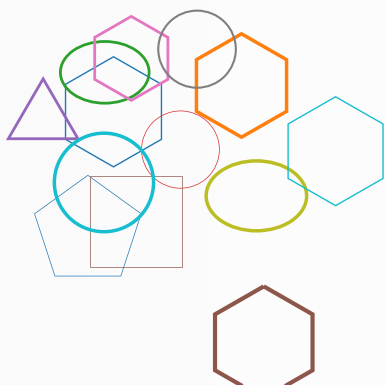[{"shape": "hexagon", "thickness": 1, "radius": 0.71, "center": [0.293, 0.71]}, {"shape": "pentagon", "thickness": 0.5, "radius": 0.72, "center": [0.227, 0.4]}, {"shape": "hexagon", "thickness": 2.5, "radius": 0.67, "center": [0.623, 0.778]}, {"shape": "oval", "thickness": 2, "radius": 0.57, "center": [0.27, 0.812]}, {"shape": "circle", "thickness": 0.5, "radius": 0.5, "center": [0.466, 0.611]}, {"shape": "triangle", "thickness": 2, "radius": 0.52, "center": [0.111, 0.692]}, {"shape": "square", "thickness": 0.5, "radius": 0.59, "center": [0.35, 0.424]}, {"shape": "hexagon", "thickness": 3, "radius": 0.73, "center": [0.681, 0.111]}, {"shape": "hexagon", "thickness": 2, "radius": 0.55, "center": [0.339, 0.848]}, {"shape": "circle", "thickness": 1.5, "radius": 0.5, "center": [0.509, 0.872]}, {"shape": "oval", "thickness": 2.5, "radius": 0.65, "center": [0.662, 0.491]}, {"shape": "circle", "thickness": 2.5, "radius": 0.64, "center": [0.268, 0.526]}, {"shape": "hexagon", "thickness": 1, "radius": 0.71, "center": [0.866, 0.607]}]